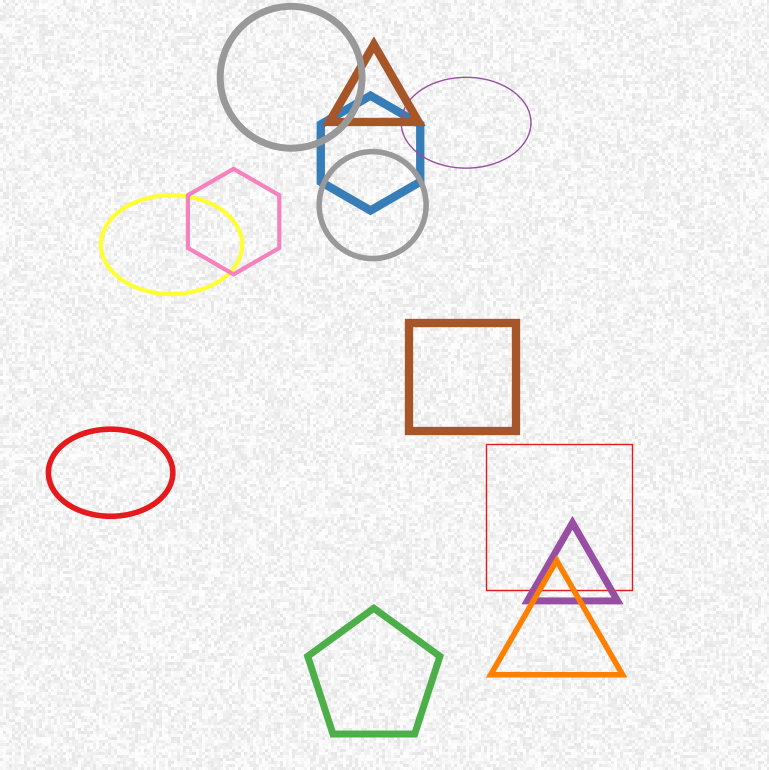[{"shape": "oval", "thickness": 2, "radius": 0.4, "center": [0.144, 0.386]}, {"shape": "square", "thickness": 0.5, "radius": 0.48, "center": [0.726, 0.329]}, {"shape": "hexagon", "thickness": 3, "radius": 0.37, "center": [0.481, 0.801]}, {"shape": "pentagon", "thickness": 2.5, "radius": 0.45, "center": [0.485, 0.12]}, {"shape": "oval", "thickness": 0.5, "radius": 0.42, "center": [0.605, 0.841]}, {"shape": "triangle", "thickness": 2.5, "radius": 0.34, "center": [0.743, 0.253]}, {"shape": "triangle", "thickness": 2, "radius": 0.49, "center": [0.723, 0.173]}, {"shape": "oval", "thickness": 1.5, "radius": 0.46, "center": [0.223, 0.682]}, {"shape": "triangle", "thickness": 3, "radius": 0.33, "center": [0.486, 0.875]}, {"shape": "square", "thickness": 3, "radius": 0.35, "center": [0.601, 0.511]}, {"shape": "hexagon", "thickness": 1.5, "radius": 0.34, "center": [0.303, 0.712]}, {"shape": "circle", "thickness": 2, "radius": 0.35, "center": [0.484, 0.734]}, {"shape": "circle", "thickness": 2.5, "radius": 0.46, "center": [0.378, 0.9]}]